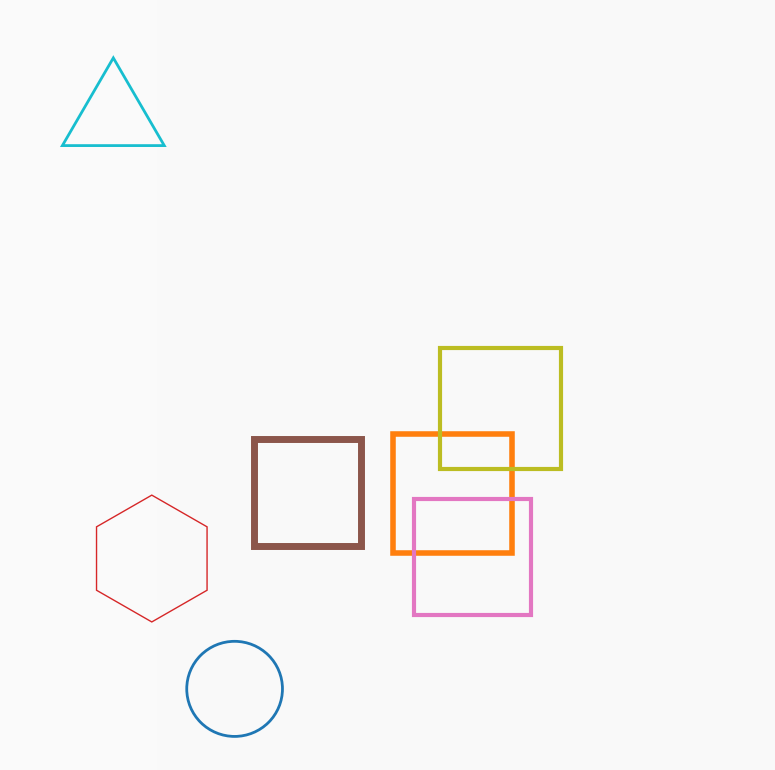[{"shape": "circle", "thickness": 1, "radius": 0.31, "center": [0.303, 0.105]}, {"shape": "square", "thickness": 2, "radius": 0.38, "center": [0.584, 0.359]}, {"shape": "hexagon", "thickness": 0.5, "radius": 0.41, "center": [0.196, 0.275]}, {"shape": "square", "thickness": 2.5, "radius": 0.35, "center": [0.397, 0.36]}, {"shape": "square", "thickness": 1.5, "radius": 0.38, "center": [0.61, 0.277]}, {"shape": "square", "thickness": 1.5, "radius": 0.39, "center": [0.646, 0.47]}, {"shape": "triangle", "thickness": 1, "radius": 0.38, "center": [0.146, 0.849]}]